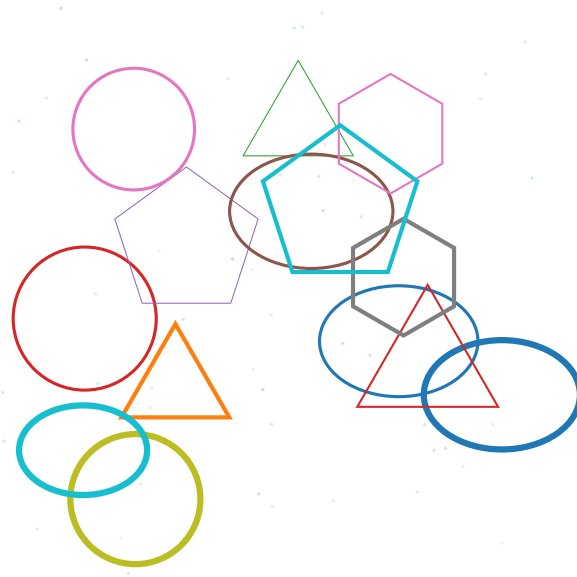[{"shape": "oval", "thickness": 3, "radius": 0.68, "center": [0.869, 0.315]}, {"shape": "oval", "thickness": 1.5, "radius": 0.69, "center": [0.69, 0.408]}, {"shape": "triangle", "thickness": 2, "radius": 0.54, "center": [0.304, 0.33]}, {"shape": "triangle", "thickness": 0.5, "radius": 0.55, "center": [0.516, 0.784]}, {"shape": "triangle", "thickness": 1, "radius": 0.7, "center": [0.741, 0.365]}, {"shape": "circle", "thickness": 1.5, "radius": 0.62, "center": [0.147, 0.447]}, {"shape": "pentagon", "thickness": 0.5, "radius": 0.65, "center": [0.323, 0.58]}, {"shape": "oval", "thickness": 1.5, "radius": 0.71, "center": [0.539, 0.633]}, {"shape": "circle", "thickness": 1.5, "radius": 0.53, "center": [0.232, 0.776]}, {"shape": "hexagon", "thickness": 1, "radius": 0.52, "center": [0.676, 0.768]}, {"shape": "hexagon", "thickness": 2, "radius": 0.51, "center": [0.699, 0.519]}, {"shape": "circle", "thickness": 3, "radius": 0.56, "center": [0.234, 0.135]}, {"shape": "oval", "thickness": 3, "radius": 0.55, "center": [0.144, 0.22]}, {"shape": "pentagon", "thickness": 2, "radius": 0.7, "center": [0.589, 0.642]}]